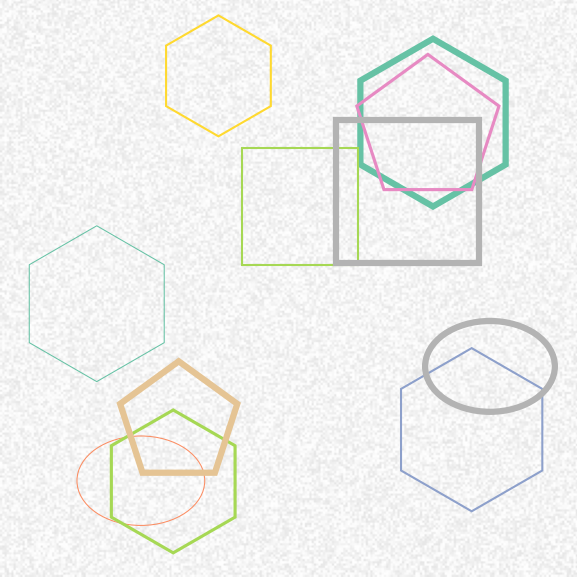[{"shape": "hexagon", "thickness": 3, "radius": 0.73, "center": [0.75, 0.787]}, {"shape": "hexagon", "thickness": 0.5, "radius": 0.67, "center": [0.168, 0.473]}, {"shape": "oval", "thickness": 0.5, "radius": 0.55, "center": [0.244, 0.167]}, {"shape": "hexagon", "thickness": 1, "radius": 0.71, "center": [0.817, 0.255]}, {"shape": "pentagon", "thickness": 1.5, "radius": 0.65, "center": [0.741, 0.775]}, {"shape": "square", "thickness": 1, "radius": 0.5, "center": [0.519, 0.641]}, {"shape": "hexagon", "thickness": 1.5, "radius": 0.62, "center": [0.3, 0.165]}, {"shape": "hexagon", "thickness": 1, "radius": 0.52, "center": [0.378, 0.868]}, {"shape": "pentagon", "thickness": 3, "radius": 0.53, "center": [0.309, 0.267]}, {"shape": "oval", "thickness": 3, "radius": 0.56, "center": [0.848, 0.365]}, {"shape": "square", "thickness": 3, "radius": 0.62, "center": [0.705, 0.667]}]